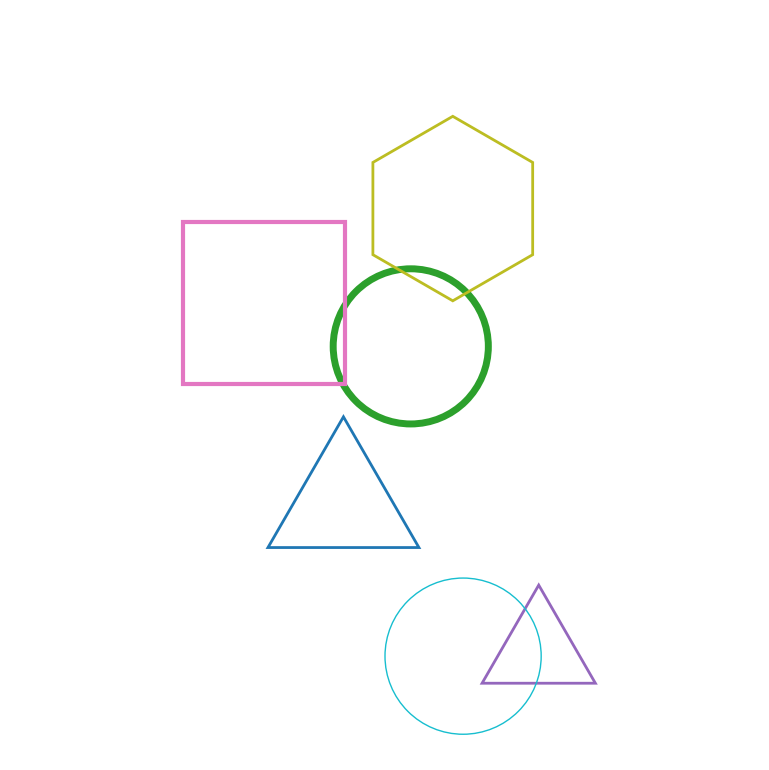[{"shape": "triangle", "thickness": 1, "radius": 0.57, "center": [0.446, 0.346]}, {"shape": "circle", "thickness": 2.5, "radius": 0.5, "center": [0.533, 0.55]}, {"shape": "triangle", "thickness": 1, "radius": 0.42, "center": [0.7, 0.155]}, {"shape": "square", "thickness": 1.5, "radius": 0.53, "center": [0.343, 0.607]}, {"shape": "hexagon", "thickness": 1, "radius": 0.6, "center": [0.588, 0.729]}, {"shape": "circle", "thickness": 0.5, "radius": 0.51, "center": [0.601, 0.148]}]